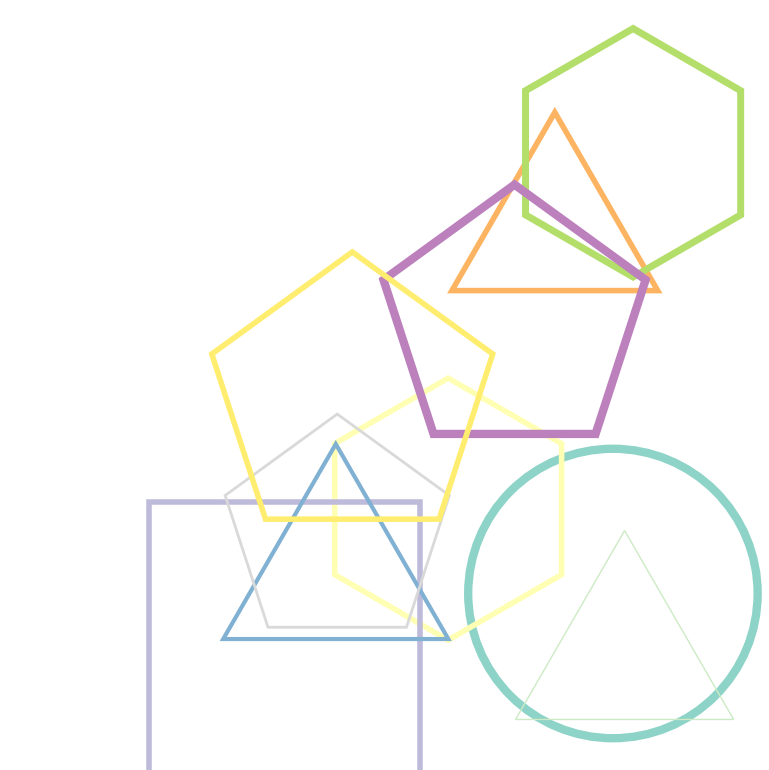[{"shape": "circle", "thickness": 3, "radius": 0.94, "center": [0.796, 0.229]}, {"shape": "hexagon", "thickness": 2, "radius": 0.85, "center": [0.582, 0.339]}, {"shape": "square", "thickness": 2, "radius": 0.88, "center": [0.369, 0.171]}, {"shape": "triangle", "thickness": 1.5, "radius": 0.84, "center": [0.436, 0.254]}, {"shape": "triangle", "thickness": 2, "radius": 0.77, "center": [0.721, 0.7]}, {"shape": "hexagon", "thickness": 2.5, "radius": 0.81, "center": [0.822, 0.802]}, {"shape": "pentagon", "thickness": 1, "radius": 0.77, "center": [0.438, 0.309]}, {"shape": "pentagon", "thickness": 3, "radius": 0.89, "center": [0.668, 0.581]}, {"shape": "triangle", "thickness": 0.5, "radius": 0.82, "center": [0.811, 0.147]}, {"shape": "pentagon", "thickness": 2, "radius": 0.96, "center": [0.458, 0.481]}]